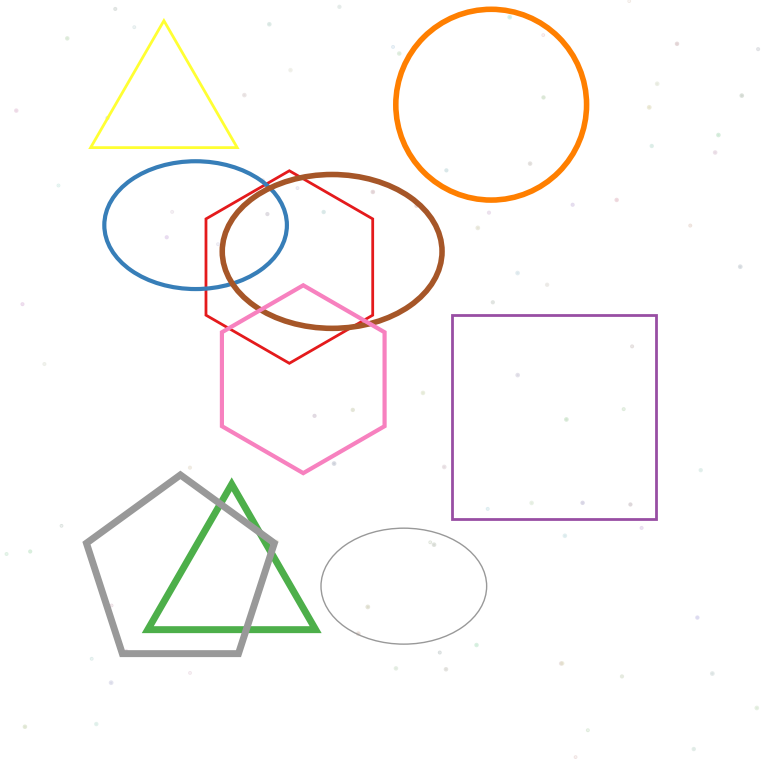[{"shape": "hexagon", "thickness": 1, "radius": 0.63, "center": [0.376, 0.653]}, {"shape": "oval", "thickness": 1.5, "radius": 0.59, "center": [0.254, 0.708]}, {"shape": "triangle", "thickness": 2.5, "radius": 0.63, "center": [0.301, 0.245]}, {"shape": "square", "thickness": 1, "radius": 0.66, "center": [0.72, 0.458]}, {"shape": "circle", "thickness": 2, "radius": 0.62, "center": [0.638, 0.864]}, {"shape": "triangle", "thickness": 1, "radius": 0.55, "center": [0.213, 0.863]}, {"shape": "oval", "thickness": 2, "radius": 0.71, "center": [0.431, 0.673]}, {"shape": "hexagon", "thickness": 1.5, "radius": 0.61, "center": [0.394, 0.508]}, {"shape": "oval", "thickness": 0.5, "radius": 0.54, "center": [0.524, 0.239]}, {"shape": "pentagon", "thickness": 2.5, "radius": 0.64, "center": [0.234, 0.255]}]